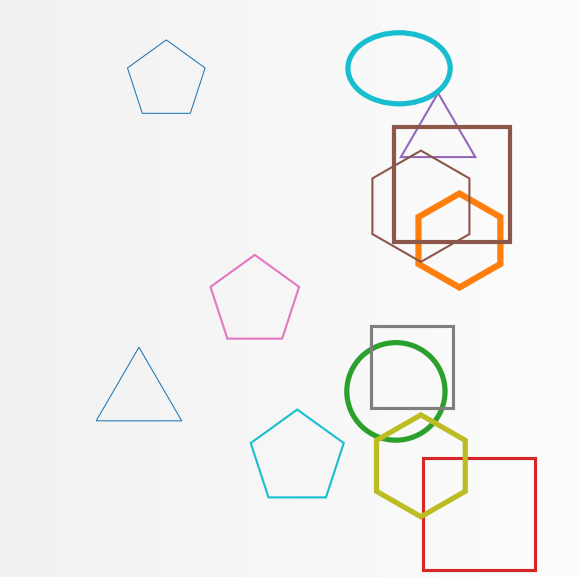[{"shape": "triangle", "thickness": 0.5, "radius": 0.42, "center": [0.239, 0.313]}, {"shape": "pentagon", "thickness": 0.5, "radius": 0.35, "center": [0.286, 0.86]}, {"shape": "hexagon", "thickness": 3, "radius": 0.41, "center": [0.79, 0.583]}, {"shape": "circle", "thickness": 2.5, "radius": 0.42, "center": [0.681, 0.321]}, {"shape": "square", "thickness": 1.5, "radius": 0.48, "center": [0.825, 0.109]}, {"shape": "triangle", "thickness": 1, "radius": 0.37, "center": [0.754, 0.764]}, {"shape": "square", "thickness": 2, "radius": 0.5, "center": [0.777, 0.68]}, {"shape": "hexagon", "thickness": 1, "radius": 0.48, "center": [0.724, 0.642]}, {"shape": "pentagon", "thickness": 1, "radius": 0.4, "center": [0.438, 0.478]}, {"shape": "square", "thickness": 1.5, "radius": 0.36, "center": [0.709, 0.364]}, {"shape": "hexagon", "thickness": 2.5, "radius": 0.44, "center": [0.724, 0.193]}, {"shape": "oval", "thickness": 2.5, "radius": 0.44, "center": [0.687, 0.881]}, {"shape": "pentagon", "thickness": 1, "radius": 0.42, "center": [0.511, 0.206]}]